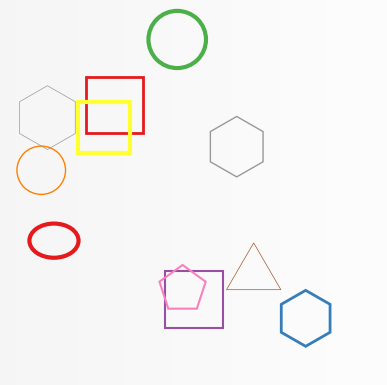[{"shape": "square", "thickness": 2, "radius": 0.37, "center": [0.296, 0.728]}, {"shape": "oval", "thickness": 3, "radius": 0.32, "center": [0.139, 0.375]}, {"shape": "hexagon", "thickness": 2, "radius": 0.36, "center": [0.789, 0.173]}, {"shape": "circle", "thickness": 3, "radius": 0.37, "center": [0.457, 0.897]}, {"shape": "square", "thickness": 1.5, "radius": 0.37, "center": [0.501, 0.222]}, {"shape": "circle", "thickness": 1, "radius": 0.31, "center": [0.106, 0.558]}, {"shape": "square", "thickness": 3, "radius": 0.33, "center": [0.268, 0.668]}, {"shape": "triangle", "thickness": 0.5, "radius": 0.41, "center": [0.655, 0.288]}, {"shape": "pentagon", "thickness": 1.5, "radius": 0.31, "center": [0.471, 0.249]}, {"shape": "hexagon", "thickness": 0.5, "radius": 0.41, "center": [0.122, 0.694]}, {"shape": "hexagon", "thickness": 1, "radius": 0.39, "center": [0.611, 0.619]}]